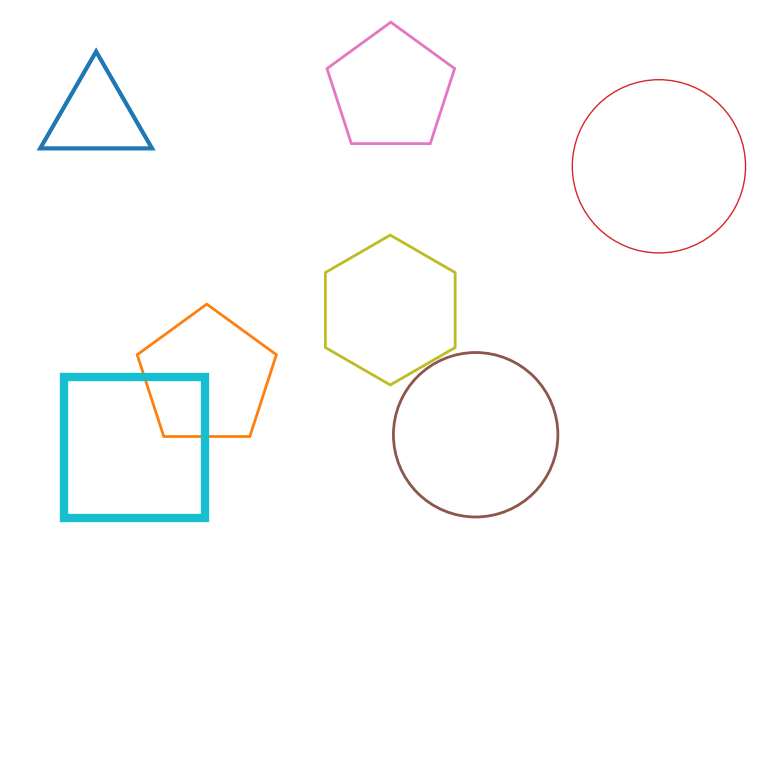[{"shape": "triangle", "thickness": 1.5, "radius": 0.42, "center": [0.125, 0.849]}, {"shape": "pentagon", "thickness": 1, "radius": 0.48, "center": [0.269, 0.51]}, {"shape": "circle", "thickness": 0.5, "radius": 0.56, "center": [0.856, 0.784]}, {"shape": "circle", "thickness": 1, "radius": 0.53, "center": [0.618, 0.435]}, {"shape": "pentagon", "thickness": 1, "radius": 0.44, "center": [0.508, 0.884]}, {"shape": "hexagon", "thickness": 1, "radius": 0.49, "center": [0.507, 0.597]}, {"shape": "square", "thickness": 3, "radius": 0.46, "center": [0.175, 0.419]}]